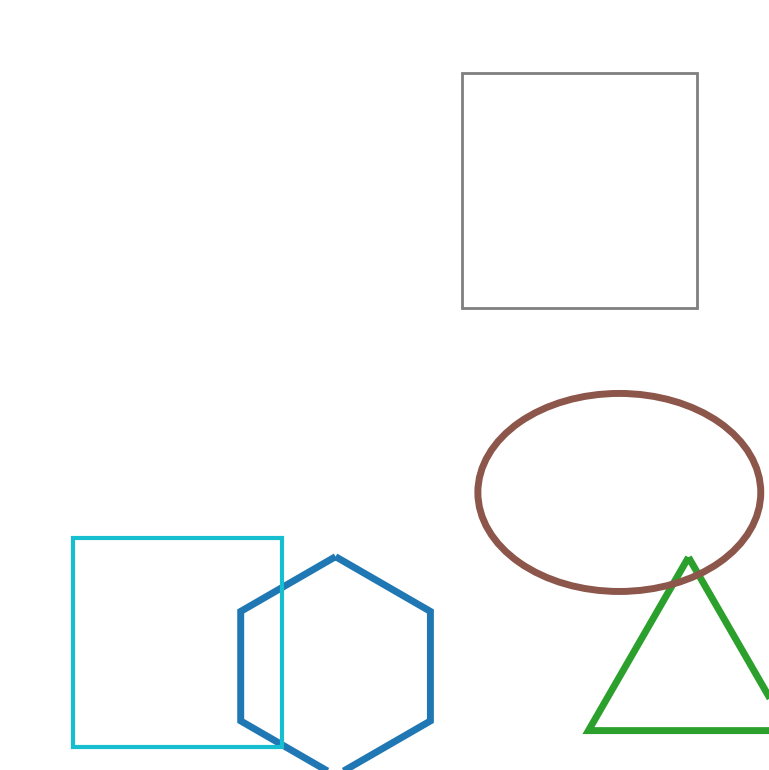[{"shape": "hexagon", "thickness": 2.5, "radius": 0.71, "center": [0.436, 0.135]}, {"shape": "triangle", "thickness": 2.5, "radius": 0.75, "center": [0.894, 0.126]}, {"shape": "oval", "thickness": 2.5, "radius": 0.92, "center": [0.804, 0.36]}, {"shape": "square", "thickness": 1, "radius": 0.76, "center": [0.753, 0.752]}, {"shape": "square", "thickness": 1.5, "radius": 0.68, "center": [0.23, 0.166]}]